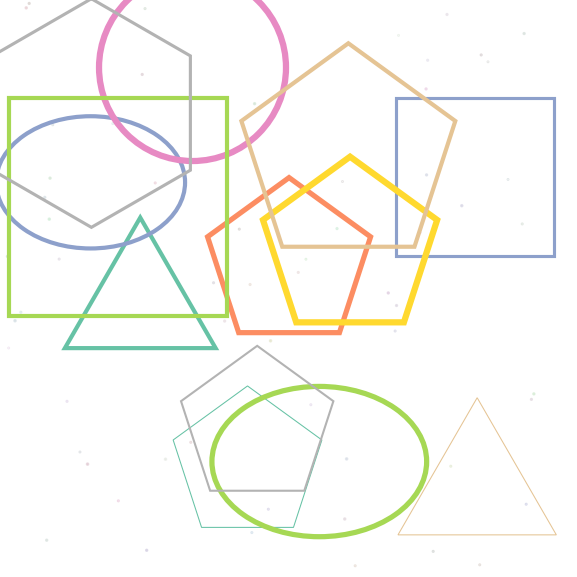[{"shape": "pentagon", "thickness": 0.5, "radius": 0.68, "center": [0.429, 0.195]}, {"shape": "triangle", "thickness": 2, "radius": 0.75, "center": [0.243, 0.472]}, {"shape": "pentagon", "thickness": 2.5, "radius": 0.74, "center": [0.501, 0.543]}, {"shape": "square", "thickness": 1.5, "radius": 0.68, "center": [0.822, 0.693]}, {"shape": "oval", "thickness": 2, "radius": 0.82, "center": [0.157, 0.683]}, {"shape": "circle", "thickness": 3, "radius": 0.81, "center": [0.333, 0.882]}, {"shape": "oval", "thickness": 2.5, "radius": 0.93, "center": [0.553, 0.2]}, {"shape": "square", "thickness": 2, "radius": 0.95, "center": [0.205, 0.641]}, {"shape": "pentagon", "thickness": 3, "radius": 0.79, "center": [0.606, 0.569]}, {"shape": "triangle", "thickness": 0.5, "radius": 0.79, "center": [0.826, 0.152]}, {"shape": "pentagon", "thickness": 2, "radius": 0.97, "center": [0.603, 0.729]}, {"shape": "hexagon", "thickness": 1.5, "radius": 0.99, "center": [0.158, 0.803]}, {"shape": "pentagon", "thickness": 1, "radius": 0.69, "center": [0.445, 0.262]}]